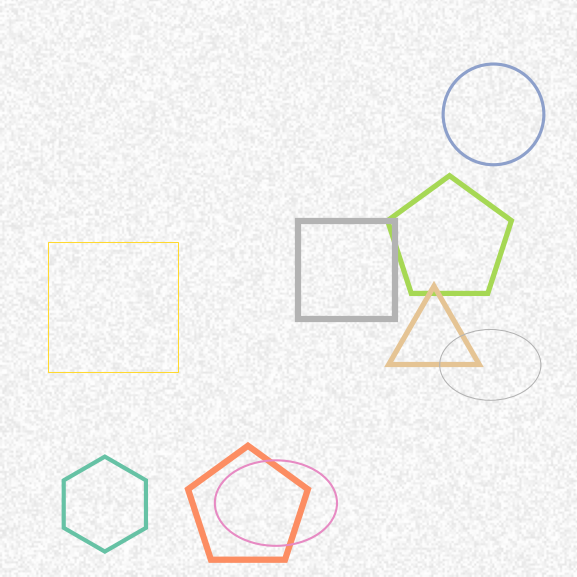[{"shape": "hexagon", "thickness": 2, "radius": 0.41, "center": [0.182, 0.126]}, {"shape": "pentagon", "thickness": 3, "radius": 0.55, "center": [0.429, 0.118]}, {"shape": "circle", "thickness": 1.5, "radius": 0.44, "center": [0.855, 0.801]}, {"shape": "oval", "thickness": 1, "radius": 0.53, "center": [0.478, 0.128]}, {"shape": "pentagon", "thickness": 2.5, "radius": 0.56, "center": [0.778, 0.582]}, {"shape": "square", "thickness": 0.5, "radius": 0.56, "center": [0.196, 0.468]}, {"shape": "triangle", "thickness": 2.5, "radius": 0.45, "center": [0.751, 0.413]}, {"shape": "oval", "thickness": 0.5, "radius": 0.44, "center": [0.849, 0.367]}, {"shape": "square", "thickness": 3, "radius": 0.42, "center": [0.599, 0.532]}]